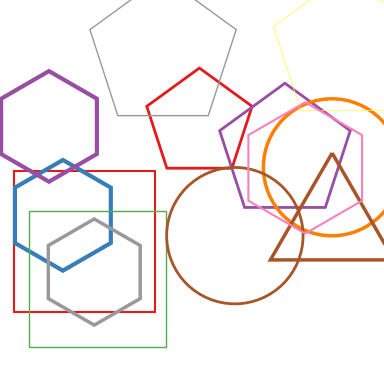[{"shape": "pentagon", "thickness": 2, "radius": 0.72, "center": [0.518, 0.679]}, {"shape": "square", "thickness": 1.5, "radius": 0.92, "center": [0.22, 0.373]}, {"shape": "hexagon", "thickness": 3, "radius": 0.72, "center": [0.163, 0.441]}, {"shape": "square", "thickness": 1, "radius": 0.89, "center": [0.254, 0.276]}, {"shape": "hexagon", "thickness": 3, "radius": 0.72, "center": [0.127, 0.672]}, {"shape": "pentagon", "thickness": 2, "radius": 0.89, "center": [0.74, 0.605]}, {"shape": "circle", "thickness": 2.5, "radius": 0.89, "center": [0.862, 0.565]}, {"shape": "pentagon", "thickness": 0.5, "radius": 0.98, "center": [0.896, 0.871]}, {"shape": "circle", "thickness": 2, "radius": 0.89, "center": [0.61, 0.388]}, {"shape": "triangle", "thickness": 2.5, "radius": 0.93, "center": [0.863, 0.417]}, {"shape": "hexagon", "thickness": 1.5, "radius": 0.85, "center": [0.793, 0.564]}, {"shape": "hexagon", "thickness": 2.5, "radius": 0.69, "center": [0.245, 0.293]}, {"shape": "pentagon", "thickness": 1, "radius": 1.0, "center": [0.424, 0.861]}]